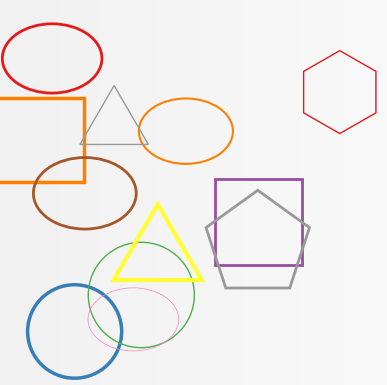[{"shape": "oval", "thickness": 2, "radius": 0.64, "center": [0.134, 0.848]}, {"shape": "hexagon", "thickness": 1, "radius": 0.54, "center": [0.877, 0.761]}, {"shape": "circle", "thickness": 2.5, "radius": 0.61, "center": [0.193, 0.139]}, {"shape": "circle", "thickness": 1, "radius": 0.68, "center": [0.365, 0.234]}, {"shape": "square", "thickness": 2, "radius": 0.56, "center": [0.667, 0.424]}, {"shape": "square", "thickness": 2.5, "radius": 0.55, "center": [0.106, 0.636]}, {"shape": "oval", "thickness": 1.5, "radius": 0.61, "center": [0.48, 0.659]}, {"shape": "triangle", "thickness": 3, "radius": 0.66, "center": [0.407, 0.338]}, {"shape": "oval", "thickness": 2, "radius": 0.66, "center": [0.219, 0.498]}, {"shape": "oval", "thickness": 0.5, "radius": 0.58, "center": [0.344, 0.17]}, {"shape": "triangle", "thickness": 1, "radius": 0.51, "center": [0.295, 0.676]}, {"shape": "pentagon", "thickness": 2, "radius": 0.7, "center": [0.665, 0.365]}]